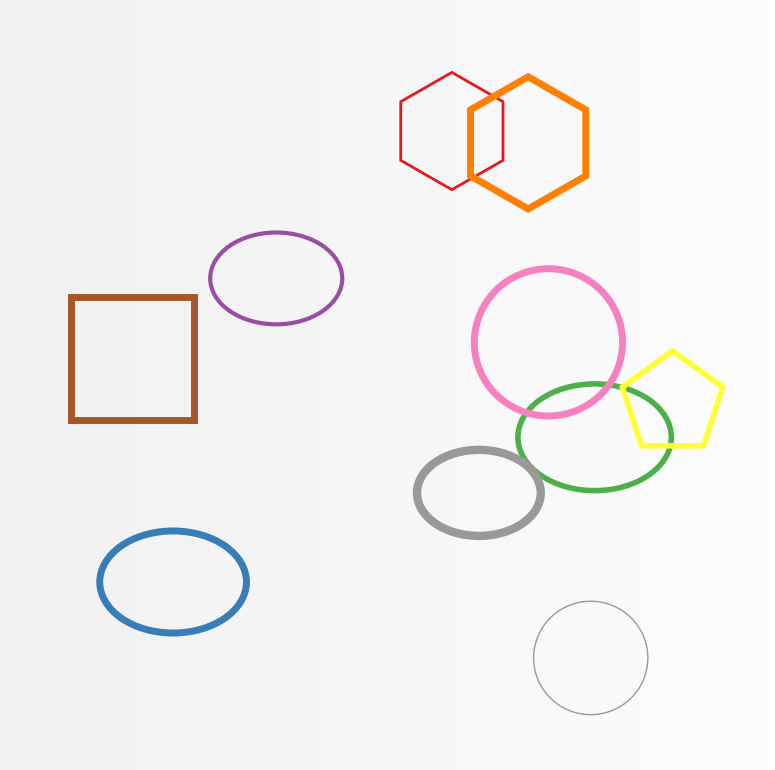[{"shape": "hexagon", "thickness": 1, "radius": 0.38, "center": [0.583, 0.83]}, {"shape": "oval", "thickness": 2.5, "radius": 0.47, "center": [0.223, 0.244]}, {"shape": "oval", "thickness": 2, "radius": 0.5, "center": [0.767, 0.432]}, {"shape": "oval", "thickness": 1.5, "radius": 0.43, "center": [0.356, 0.638]}, {"shape": "hexagon", "thickness": 2.5, "radius": 0.43, "center": [0.682, 0.814]}, {"shape": "pentagon", "thickness": 2, "radius": 0.34, "center": [0.868, 0.476]}, {"shape": "square", "thickness": 2.5, "radius": 0.4, "center": [0.171, 0.535]}, {"shape": "circle", "thickness": 2.5, "radius": 0.48, "center": [0.708, 0.555]}, {"shape": "oval", "thickness": 3, "radius": 0.4, "center": [0.618, 0.36]}, {"shape": "circle", "thickness": 0.5, "radius": 0.37, "center": [0.762, 0.146]}]